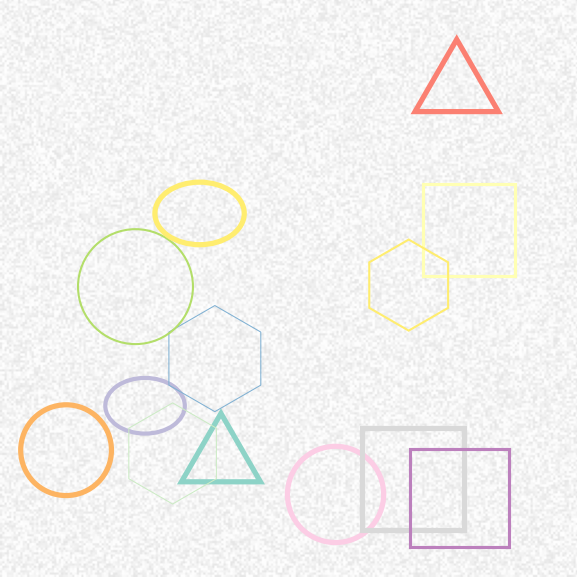[{"shape": "triangle", "thickness": 2.5, "radius": 0.39, "center": [0.383, 0.204]}, {"shape": "square", "thickness": 1.5, "radius": 0.4, "center": [0.812, 0.601]}, {"shape": "oval", "thickness": 2, "radius": 0.34, "center": [0.251, 0.297]}, {"shape": "triangle", "thickness": 2.5, "radius": 0.42, "center": [0.791, 0.848]}, {"shape": "hexagon", "thickness": 0.5, "radius": 0.46, "center": [0.372, 0.378]}, {"shape": "circle", "thickness": 2.5, "radius": 0.39, "center": [0.114, 0.22]}, {"shape": "circle", "thickness": 1, "radius": 0.5, "center": [0.235, 0.503]}, {"shape": "circle", "thickness": 2.5, "radius": 0.42, "center": [0.581, 0.143]}, {"shape": "square", "thickness": 2.5, "radius": 0.44, "center": [0.715, 0.169]}, {"shape": "square", "thickness": 1.5, "radius": 0.43, "center": [0.795, 0.137]}, {"shape": "hexagon", "thickness": 0.5, "radius": 0.44, "center": [0.299, 0.214]}, {"shape": "hexagon", "thickness": 1, "radius": 0.39, "center": [0.708, 0.505]}, {"shape": "oval", "thickness": 2.5, "radius": 0.39, "center": [0.346, 0.63]}]